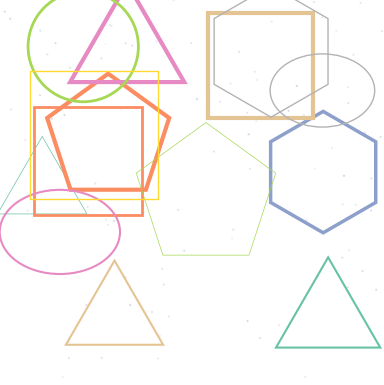[{"shape": "triangle", "thickness": 0.5, "radius": 0.67, "center": [0.11, 0.511]}, {"shape": "triangle", "thickness": 1.5, "radius": 0.78, "center": [0.852, 0.175]}, {"shape": "square", "thickness": 2, "radius": 0.7, "center": [0.229, 0.582]}, {"shape": "pentagon", "thickness": 3, "radius": 0.83, "center": [0.281, 0.642]}, {"shape": "hexagon", "thickness": 2.5, "radius": 0.79, "center": [0.839, 0.553]}, {"shape": "triangle", "thickness": 3, "radius": 0.86, "center": [0.33, 0.872]}, {"shape": "oval", "thickness": 1.5, "radius": 0.78, "center": [0.156, 0.398]}, {"shape": "pentagon", "thickness": 0.5, "radius": 0.95, "center": [0.535, 0.491]}, {"shape": "circle", "thickness": 2, "radius": 0.72, "center": [0.216, 0.879]}, {"shape": "square", "thickness": 1, "radius": 0.83, "center": [0.244, 0.649]}, {"shape": "square", "thickness": 3, "radius": 0.68, "center": [0.676, 0.83]}, {"shape": "triangle", "thickness": 1.5, "radius": 0.73, "center": [0.297, 0.177]}, {"shape": "hexagon", "thickness": 1, "radius": 0.85, "center": [0.704, 0.866]}, {"shape": "oval", "thickness": 1, "radius": 0.68, "center": [0.837, 0.765]}]